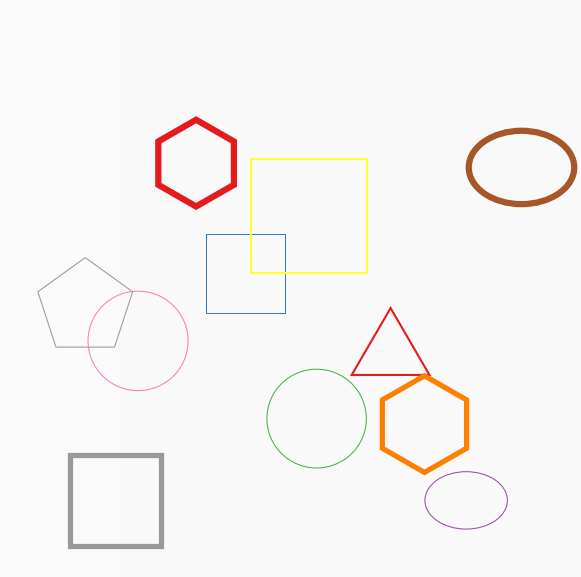[{"shape": "hexagon", "thickness": 3, "radius": 0.38, "center": [0.337, 0.717]}, {"shape": "triangle", "thickness": 1, "radius": 0.39, "center": [0.672, 0.388]}, {"shape": "square", "thickness": 0.5, "radius": 0.34, "center": [0.423, 0.525]}, {"shape": "circle", "thickness": 0.5, "radius": 0.43, "center": [0.545, 0.274]}, {"shape": "oval", "thickness": 0.5, "radius": 0.35, "center": [0.802, 0.133]}, {"shape": "hexagon", "thickness": 2.5, "radius": 0.42, "center": [0.73, 0.265]}, {"shape": "square", "thickness": 1, "radius": 0.5, "center": [0.532, 0.625]}, {"shape": "oval", "thickness": 3, "radius": 0.45, "center": [0.897, 0.709]}, {"shape": "circle", "thickness": 0.5, "radius": 0.43, "center": [0.238, 0.409]}, {"shape": "square", "thickness": 2.5, "radius": 0.39, "center": [0.199, 0.132]}, {"shape": "pentagon", "thickness": 0.5, "radius": 0.43, "center": [0.147, 0.467]}]